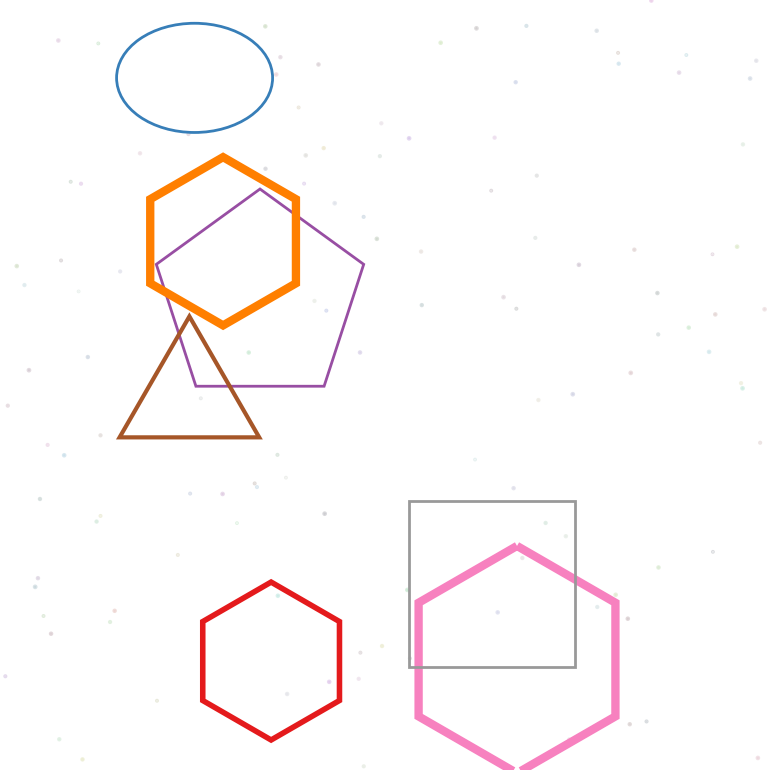[{"shape": "hexagon", "thickness": 2, "radius": 0.51, "center": [0.352, 0.142]}, {"shape": "oval", "thickness": 1, "radius": 0.51, "center": [0.253, 0.899]}, {"shape": "pentagon", "thickness": 1, "radius": 0.71, "center": [0.338, 0.613]}, {"shape": "hexagon", "thickness": 3, "radius": 0.55, "center": [0.29, 0.687]}, {"shape": "triangle", "thickness": 1.5, "radius": 0.52, "center": [0.246, 0.484]}, {"shape": "hexagon", "thickness": 3, "radius": 0.74, "center": [0.671, 0.143]}, {"shape": "square", "thickness": 1, "radius": 0.54, "center": [0.639, 0.241]}]